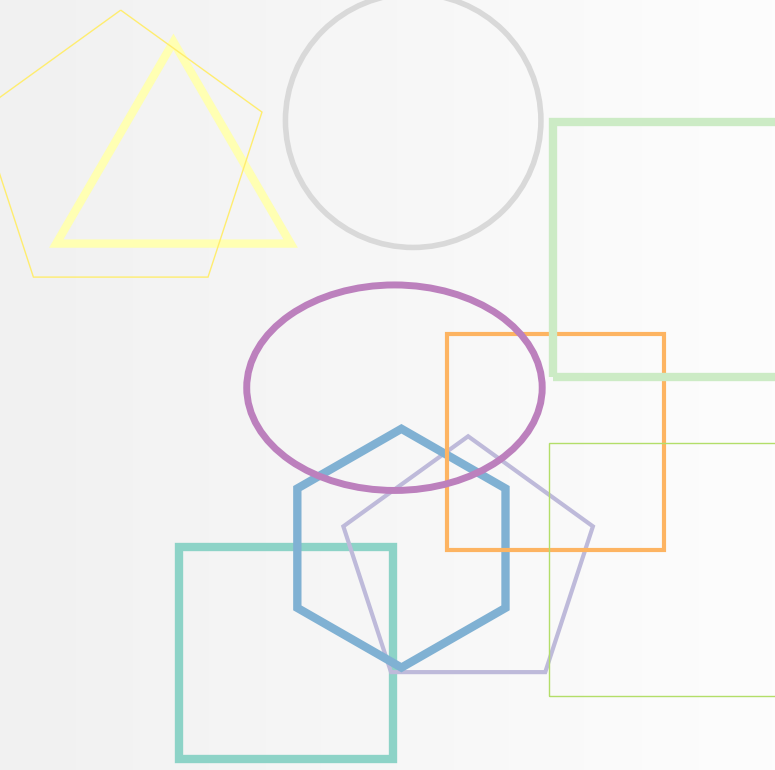[{"shape": "square", "thickness": 3, "radius": 0.69, "center": [0.369, 0.152]}, {"shape": "triangle", "thickness": 3, "radius": 0.87, "center": [0.224, 0.771]}, {"shape": "pentagon", "thickness": 1.5, "radius": 0.85, "center": [0.604, 0.264]}, {"shape": "hexagon", "thickness": 3, "radius": 0.78, "center": [0.518, 0.288]}, {"shape": "square", "thickness": 1.5, "radius": 0.7, "center": [0.717, 0.426]}, {"shape": "square", "thickness": 0.5, "radius": 0.82, "center": [0.873, 0.26]}, {"shape": "circle", "thickness": 2, "radius": 0.82, "center": [0.533, 0.843]}, {"shape": "oval", "thickness": 2.5, "radius": 0.95, "center": [0.509, 0.496]}, {"shape": "square", "thickness": 3, "radius": 0.83, "center": [0.879, 0.676]}, {"shape": "pentagon", "thickness": 0.5, "radius": 0.96, "center": [0.156, 0.795]}]